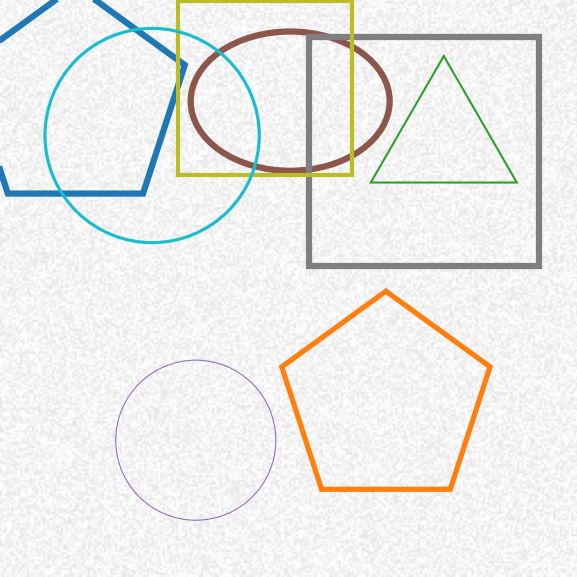[{"shape": "pentagon", "thickness": 3, "radius": 1.0, "center": [0.131, 0.825]}, {"shape": "pentagon", "thickness": 2.5, "radius": 0.95, "center": [0.668, 0.305]}, {"shape": "triangle", "thickness": 1, "radius": 0.73, "center": [0.768, 0.756]}, {"shape": "circle", "thickness": 0.5, "radius": 0.69, "center": [0.339, 0.237]}, {"shape": "oval", "thickness": 3, "radius": 0.86, "center": [0.502, 0.824]}, {"shape": "square", "thickness": 3, "radius": 0.99, "center": [0.734, 0.737]}, {"shape": "square", "thickness": 2, "radius": 0.75, "center": [0.459, 0.846]}, {"shape": "circle", "thickness": 1.5, "radius": 0.93, "center": [0.263, 0.764]}]